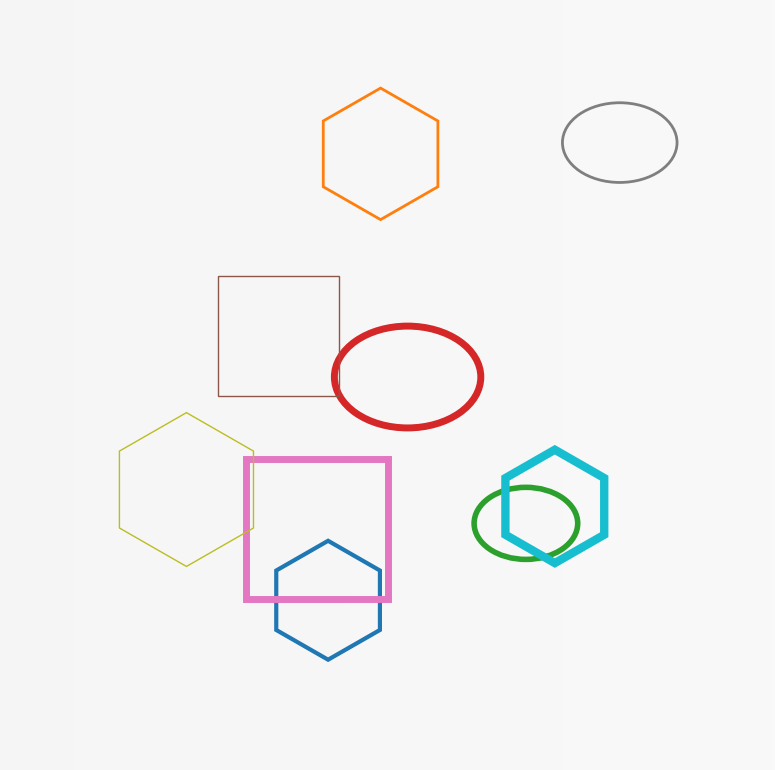[{"shape": "hexagon", "thickness": 1.5, "radius": 0.39, "center": [0.423, 0.22]}, {"shape": "hexagon", "thickness": 1, "radius": 0.43, "center": [0.491, 0.8]}, {"shape": "oval", "thickness": 2, "radius": 0.33, "center": [0.679, 0.32]}, {"shape": "oval", "thickness": 2.5, "radius": 0.47, "center": [0.526, 0.51]}, {"shape": "square", "thickness": 0.5, "radius": 0.39, "center": [0.36, 0.563]}, {"shape": "square", "thickness": 2.5, "radius": 0.46, "center": [0.409, 0.313]}, {"shape": "oval", "thickness": 1, "radius": 0.37, "center": [0.8, 0.815]}, {"shape": "hexagon", "thickness": 0.5, "radius": 0.5, "center": [0.241, 0.364]}, {"shape": "hexagon", "thickness": 3, "radius": 0.37, "center": [0.716, 0.342]}]